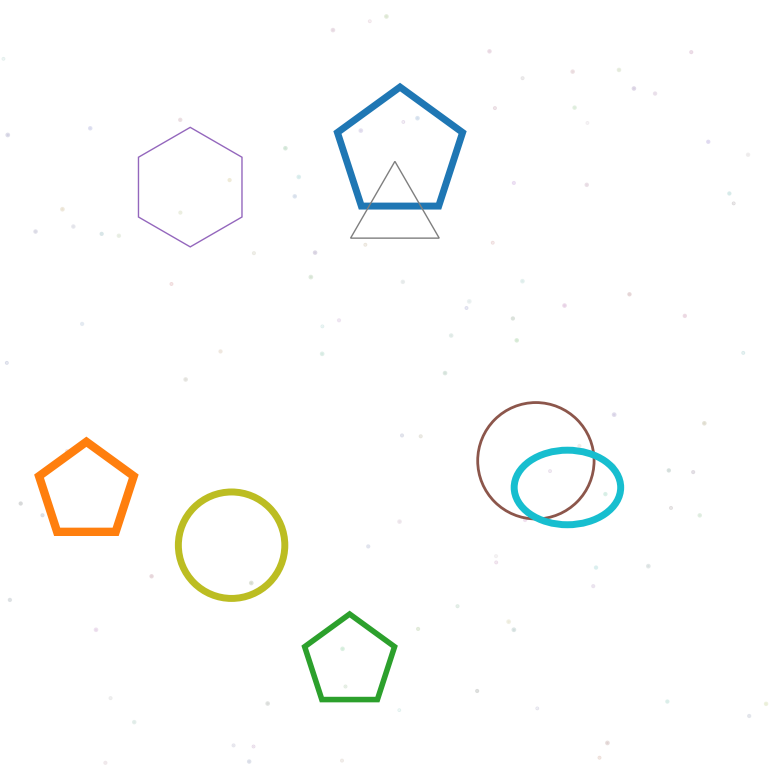[{"shape": "pentagon", "thickness": 2.5, "radius": 0.43, "center": [0.52, 0.802]}, {"shape": "pentagon", "thickness": 3, "radius": 0.32, "center": [0.112, 0.362]}, {"shape": "pentagon", "thickness": 2, "radius": 0.31, "center": [0.454, 0.141]}, {"shape": "hexagon", "thickness": 0.5, "radius": 0.39, "center": [0.247, 0.757]}, {"shape": "circle", "thickness": 1, "radius": 0.38, "center": [0.696, 0.402]}, {"shape": "triangle", "thickness": 0.5, "radius": 0.33, "center": [0.513, 0.724]}, {"shape": "circle", "thickness": 2.5, "radius": 0.35, "center": [0.301, 0.292]}, {"shape": "oval", "thickness": 2.5, "radius": 0.35, "center": [0.737, 0.367]}]